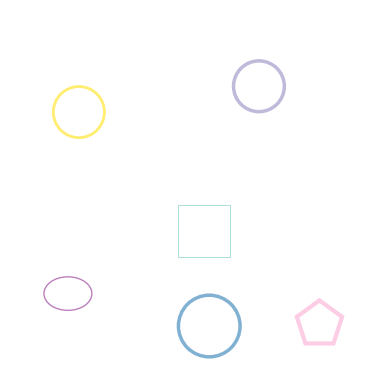[{"shape": "square", "thickness": 0.5, "radius": 0.34, "center": [0.529, 0.399]}, {"shape": "circle", "thickness": 2.5, "radius": 0.33, "center": [0.673, 0.776]}, {"shape": "circle", "thickness": 2.5, "radius": 0.4, "center": [0.544, 0.153]}, {"shape": "pentagon", "thickness": 3, "radius": 0.31, "center": [0.83, 0.158]}, {"shape": "oval", "thickness": 1, "radius": 0.31, "center": [0.176, 0.237]}, {"shape": "circle", "thickness": 2, "radius": 0.33, "center": [0.205, 0.709]}]